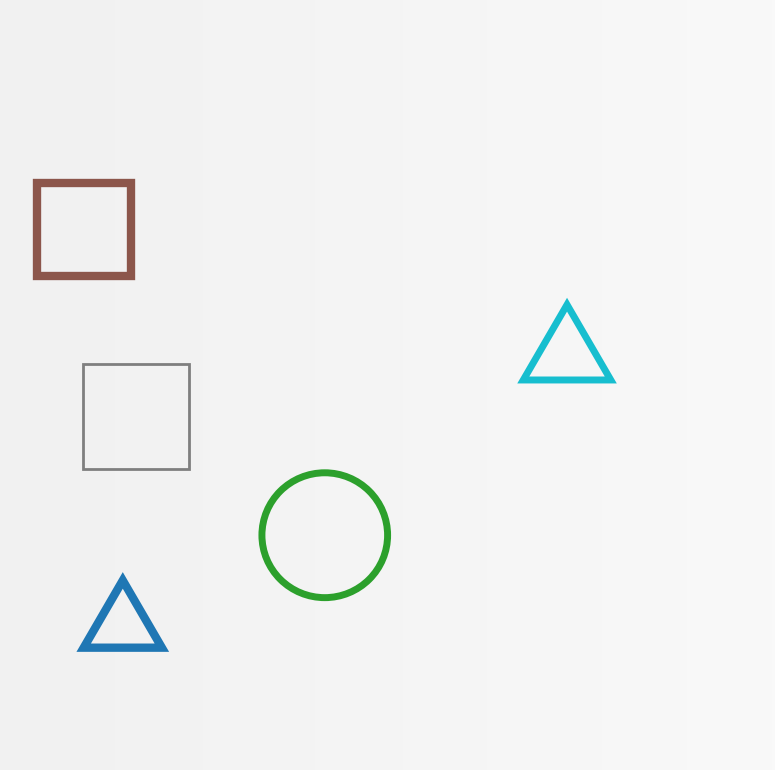[{"shape": "triangle", "thickness": 3, "radius": 0.29, "center": [0.158, 0.188]}, {"shape": "circle", "thickness": 2.5, "radius": 0.41, "center": [0.419, 0.305]}, {"shape": "square", "thickness": 3, "radius": 0.3, "center": [0.109, 0.702]}, {"shape": "square", "thickness": 1, "radius": 0.34, "center": [0.175, 0.459]}, {"shape": "triangle", "thickness": 2.5, "radius": 0.33, "center": [0.732, 0.539]}]